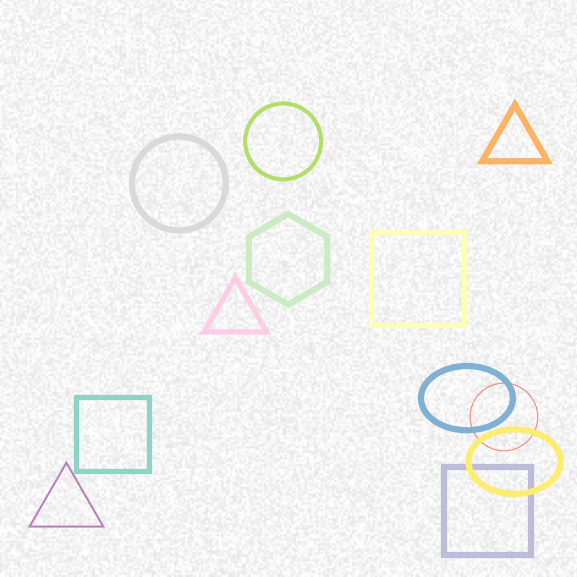[{"shape": "square", "thickness": 2.5, "radius": 0.32, "center": [0.195, 0.248]}, {"shape": "square", "thickness": 2.5, "radius": 0.4, "center": [0.723, 0.517]}, {"shape": "square", "thickness": 3, "radius": 0.38, "center": [0.844, 0.114]}, {"shape": "circle", "thickness": 0.5, "radius": 0.29, "center": [0.873, 0.277]}, {"shape": "oval", "thickness": 3, "radius": 0.4, "center": [0.809, 0.31]}, {"shape": "triangle", "thickness": 3, "radius": 0.33, "center": [0.892, 0.753]}, {"shape": "circle", "thickness": 2, "radius": 0.33, "center": [0.49, 0.754]}, {"shape": "triangle", "thickness": 2.5, "radius": 0.31, "center": [0.408, 0.456]}, {"shape": "circle", "thickness": 3, "radius": 0.41, "center": [0.31, 0.681]}, {"shape": "triangle", "thickness": 1, "radius": 0.37, "center": [0.115, 0.124]}, {"shape": "hexagon", "thickness": 3, "radius": 0.39, "center": [0.499, 0.55]}, {"shape": "oval", "thickness": 3, "radius": 0.4, "center": [0.891, 0.2]}]